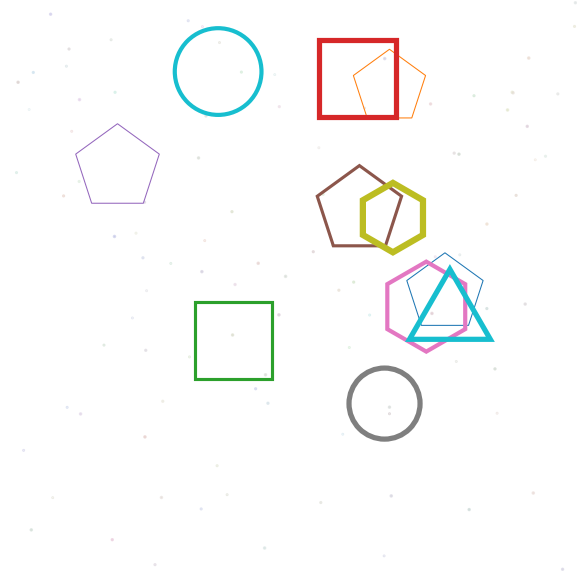[{"shape": "pentagon", "thickness": 0.5, "radius": 0.35, "center": [0.77, 0.492]}, {"shape": "pentagon", "thickness": 0.5, "radius": 0.33, "center": [0.674, 0.848]}, {"shape": "square", "thickness": 1.5, "radius": 0.33, "center": [0.405, 0.409]}, {"shape": "square", "thickness": 2.5, "radius": 0.33, "center": [0.619, 0.863]}, {"shape": "pentagon", "thickness": 0.5, "radius": 0.38, "center": [0.203, 0.709]}, {"shape": "pentagon", "thickness": 1.5, "radius": 0.38, "center": [0.622, 0.636]}, {"shape": "hexagon", "thickness": 2, "radius": 0.39, "center": [0.738, 0.468]}, {"shape": "circle", "thickness": 2.5, "radius": 0.31, "center": [0.666, 0.3]}, {"shape": "hexagon", "thickness": 3, "radius": 0.3, "center": [0.68, 0.622]}, {"shape": "triangle", "thickness": 2.5, "radius": 0.4, "center": [0.779, 0.452]}, {"shape": "circle", "thickness": 2, "radius": 0.38, "center": [0.378, 0.875]}]